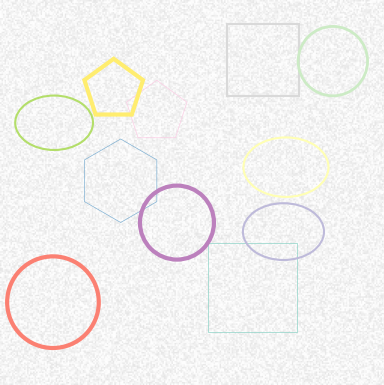[{"shape": "square", "thickness": 0.5, "radius": 0.58, "center": [0.655, 0.253]}, {"shape": "oval", "thickness": 1.5, "radius": 0.55, "center": [0.743, 0.566]}, {"shape": "oval", "thickness": 1.5, "radius": 0.53, "center": [0.736, 0.398]}, {"shape": "circle", "thickness": 3, "radius": 0.6, "center": [0.138, 0.215]}, {"shape": "hexagon", "thickness": 0.5, "radius": 0.54, "center": [0.313, 0.531]}, {"shape": "oval", "thickness": 1.5, "radius": 0.5, "center": [0.141, 0.681]}, {"shape": "pentagon", "thickness": 0.5, "radius": 0.41, "center": [0.407, 0.709]}, {"shape": "square", "thickness": 1.5, "radius": 0.47, "center": [0.683, 0.844]}, {"shape": "circle", "thickness": 3, "radius": 0.48, "center": [0.46, 0.422]}, {"shape": "circle", "thickness": 2, "radius": 0.45, "center": [0.865, 0.841]}, {"shape": "pentagon", "thickness": 3, "radius": 0.4, "center": [0.295, 0.767]}]